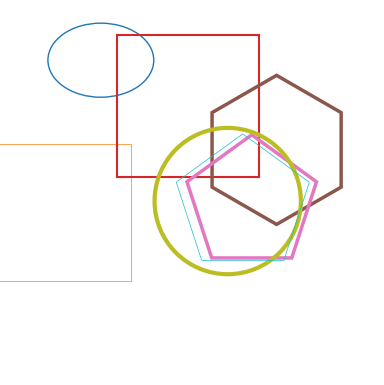[{"shape": "oval", "thickness": 1, "radius": 0.69, "center": [0.262, 0.844]}, {"shape": "square", "thickness": 0.5, "radius": 0.89, "center": [0.163, 0.447]}, {"shape": "square", "thickness": 1.5, "radius": 0.92, "center": [0.489, 0.725]}, {"shape": "hexagon", "thickness": 2.5, "radius": 0.97, "center": [0.718, 0.611]}, {"shape": "pentagon", "thickness": 2.5, "radius": 0.88, "center": [0.654, 0.473]}, {"shape": "circle", "thickness": 3, "radius": 0.95, "center": [0.591, 0.478]}, {"shape": "pentagon", "thickness": 0.5, "radius": 0.91, "center": [0.631, 0.471]}]